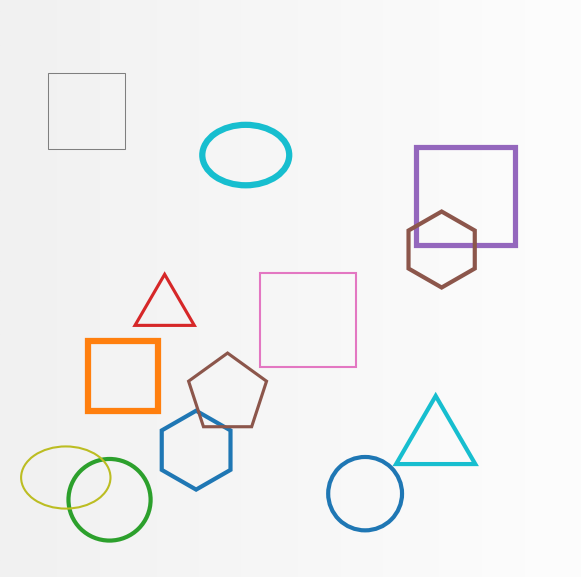[{"shape": "hexagon", "thickness": 2, "radius": 0.34, "center": [0.337, 0.22]}, {"shape": "circle", "thickness": 2, "radius": 0.32, "center": [0.628, 0.144]}, {"shape": "square", "thickness": 3, "radius": 0.3, "center": [0.211, 0.348]}, {"shape": "circle", "thickness": 2, "radius": 0.35, "center": [0.188, 0.134]}, {"shape": "triangle", "thickness": 1.5, "radius": 0.29, "center": [0.283, 0.465]}, {"shape": "square", "thickness": 2.5, "radius": 0.42, "center": [0.801, 0.66]}, {"shape": "pentagon", "thickness": 1.5, "radius": 0.35, "center": [0.392, 0.317]}, {"shape": "hexagon", "thickness": 2, "radius": 0.33, "center": [0.76, 0.567]}, {"shape": "square", "thickness": 1, "radius": 0.41, "center": [0.53, 0.445]}, {"shape": "square", "thickness": 0.5, "radius": 0.33, "center": [0.149, 0.807]}, {"shape": "oval", "thickness": 1, "radius": 0.38, "center": [0.113, 0.172]}, {"shape": "triangle", "thickness": 2, "radius": 0.39, "center": [0.75, 0.235]}, {"shape": "oval", "thickness": 3, "radius": 0.37, "center": [0.423, 0.731]}]